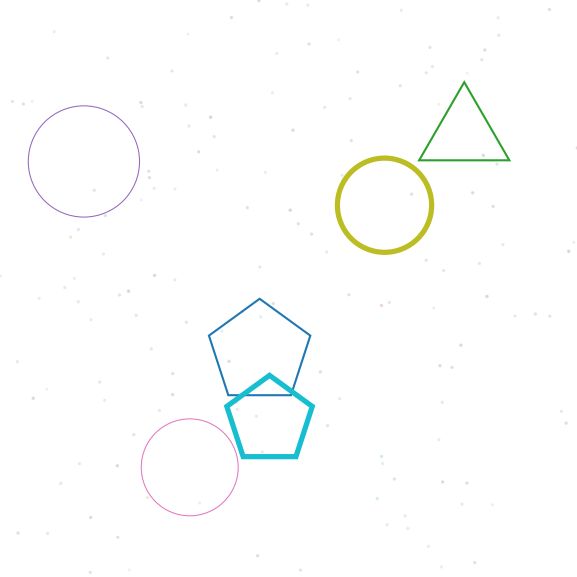[{"shape": "pentagon", "thickness": 1, "radius": 0.46, "center": [0.45, 0.389]}, {"shape": "triangle", "thickness": 1, "radius": 0.45, "center": [0.804, 0.767]}, {"shape": "circle", "thickness": 0.5, "radius": 0.48, "center": [0.145, 0.72]}, {"shape": "circle", "thickness": 0.5, "radius": 0.42, "center": [0.329, 0.19]}, {"shape": "circle", "thickness": 2.5, "radius": 0.41, "center": [0.666, 0.644]}, {"shape": "pentagon", "thickness": 2.5, "radius": 0.39, "center": [0.467, 0.271]}]